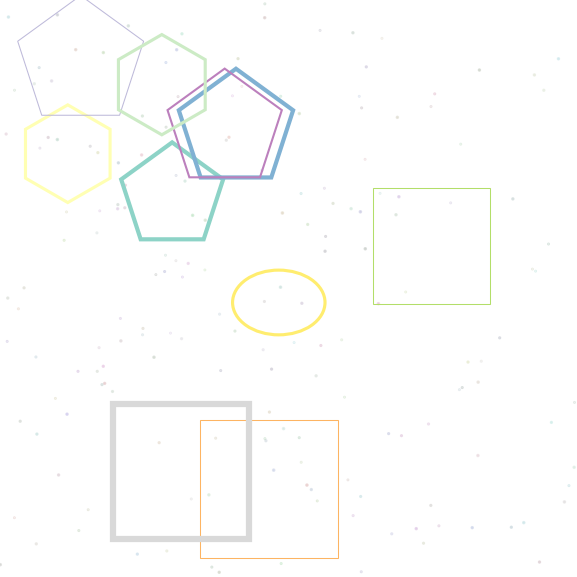[{"shape": "pentagon", "thickness": 2, "radius": 0.46, "center": [0.298, 0.66]}, {"shape": "hexagon", "thickness": 1.5, "radius": 0.42, "center": [0.117, 0.733]}, {"shape": "pentagon", "thickness": 0.5, "radius": 0.57, "center": [0.14, 0.892]}, {"shape": "pentagon", "thickness": 2, "radius": 0.52, "center": [0.409, 0.776]}, {"shape": "square", "thickness": 0.5, "radius": 0.6, "center": [0.466, 0.152]}, {"shape": "square", "thickness": 0.5, "radius": 0.51, "center": [0.747, 0.573]}, {"shape": "square", "thickness": 3, "radius": 0.59, "center": [0.313, 0.182]}, {"shape": "pentagon", "thickness": 1, "radius": 0.52, "center": [0.389, 0.776]}, {"shape": "hexagon", "thickness": 1.5, "radius": 0.43, "center": [0.28, 0.852]}, {"shape": "oval", "thickness": 1.5, "radius": 0.4, "center": [0.483, 0.475]}]